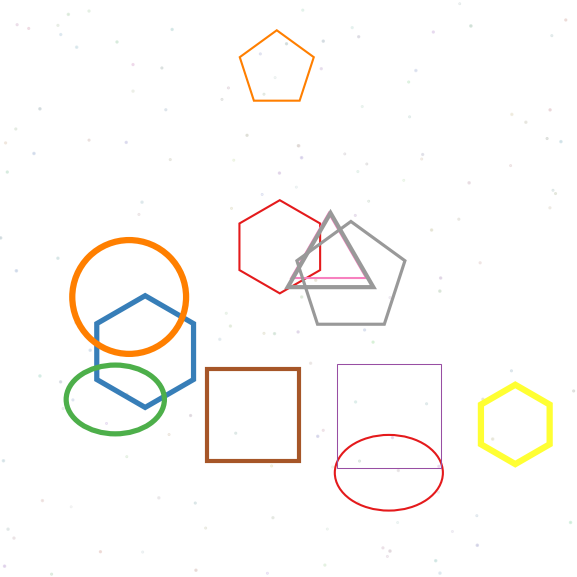[{"shape": "oval", "thickness": 1, "radius": 0.47, "center": [0.673, 0.181]}, {"shape": "hexagon", "thickness": 1, "radius": 0.4, "center": [0.484, 0.572]}, {"shape": "hexagon", "thickness": 2.5, "radius": 0.48, "center": [0.251, 0.39]}, {"shape": "oval", "thickness": 2.5, "radius": 0.43, "center": [0.2, 0.307]}, {"shape": "square", "thickness": 0.5, "radius": 0.45, "center": [0.674, 0.279]}, {"shape": "pentagon", "thickness": 1, "radius": 0.34, "center": [0.479, 0.879]}, {"shape": "circle", "thickness": 3, "radius": 0.49, "center": [0.224, 0.485]}, {"shape": "hexagon", "thickness": 3, "radius": 0.34, "center": [0.892, 0.264]}, {"shape": "square", "thickness": 2, "radius": 0.4, "center": [0.439, 0.28]}, {"shape": "triangle", "thickness": 1, "radius": 0.37, "center": [0.569, 0.555]}, {"shape": "triangle", "thickness": 2, "radius": 0.43, "center": [0.572, 0.545]}, {"shape": "pentagon", "thickness": 1.5, "radius": 0.49, "center": [0.608, 0.517]}]